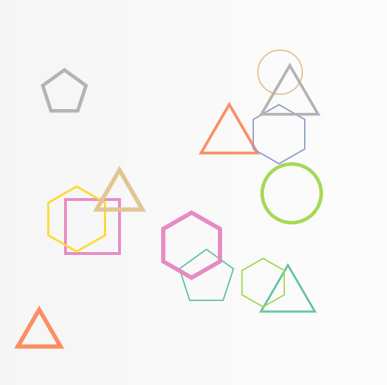[{"shape": "pentagon", "thickness": 1, "radius": 0.37, "center": [0.533, 0.279]}, {"shape": "triangle", "thickness": 1.5, "radius": 0.4, "center": [0.743, 0.231]}, {"shape": "triangle", "thickness": 2, "radius": 0.42, "center": [0.592, 0.645]}, {"shape": "triangle", "thickness": 3, "radius": 0.32, "center": [0.101, 0.132]}, {"shape": "hexagon", "thickness": 1, "radius": 0.38, "center": [0.72, 0.651]}, {"shape": "square", "thickness": 2, "radius": 0.35, "center": [0.237, 0.412]}, {"shape": "hexagon", "thickness": 3, "radius": 0.42, "center": [0.494, 0.363]}, {"shape": "hexagon", "thickness": 1, "radius": 0.32, "center": [0.679, 0.266]}, {"shape": "circle", "thickness": 2.5, "radius": 0.38, "center": [0.753, 0.498]}, {"shape": "hexagon", "thickness": 1.5, "radius": 0.42, "center": [0.198, 0.431]}, {"shape": "circle", "thickness": 1, "radius": 0.29, "center": [0.723, 0.813]}, {"shape": "triangle", "thickness": 3, "radius": 0.34, "center": [0.308, 0.49]}, {"shape": "triangle", "thickness": 2, "radius": 0.42, "center": [0.748, 0.745]}, {"shape": "pentagon", "thickness": 2.5, "radius": 0.29, "center": [0.166, 0.76]}]